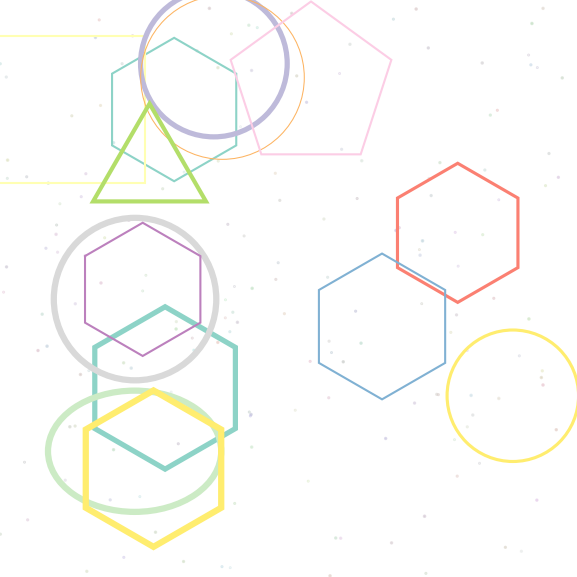[{"shape": "hexagon", "thickness": 1, "radius": 0.62, "center": [0.302, 0.809]}, {"shape": "hexagon", "thickness": 2.5, "radius": 0.7, "center": [0.286, 0.327]}, {"shape": "square", "thickness": 1, "radius": 0.64, "center": [0.124, 0.81]}, {"shape": "circle", "thickness": 2.5, "radius": 0.63, "center": [0.37, 0.889]}, {"shape": "hexagon", "thickness": 1.5, "radius": 0.6, "center": [0.793, 0.596]}, {"shape": "hexagon", "thickness": 1, "radius": 0.63, "center": [0.662, 0.434]}, {"shape": "circle", "thickness": 0.5, "radius": 0.71, "center": [0.385, 0.865]}, {"shape": "triangle", "thickness": 2, "radius": 0.56, "center": [0.259, 0.707]}, {"shape": "pentagon", "thickness": 1, "radius": 0.73, "center": [0.539, 0.85]}, {"shape": "circle", "thickness": 3, "radius": 0.7, "center": [0.234, 0.481]}, {"shape": "hexagon", "thickness": 1, "radius": 0.58, "center": [0.247, 0.498]}, {"shape": "oval", "thickness": 3, "radius": 0.75, "center": [0.233, 0.218]}, {"shape": "circle", "thickness": 1.5, "radius": 0.57, "center": [0.888, 0.314]}, {"shape": "hexagon", "thickness": 3, "radius": 0.68, "center": [0.266, 0.188]}]